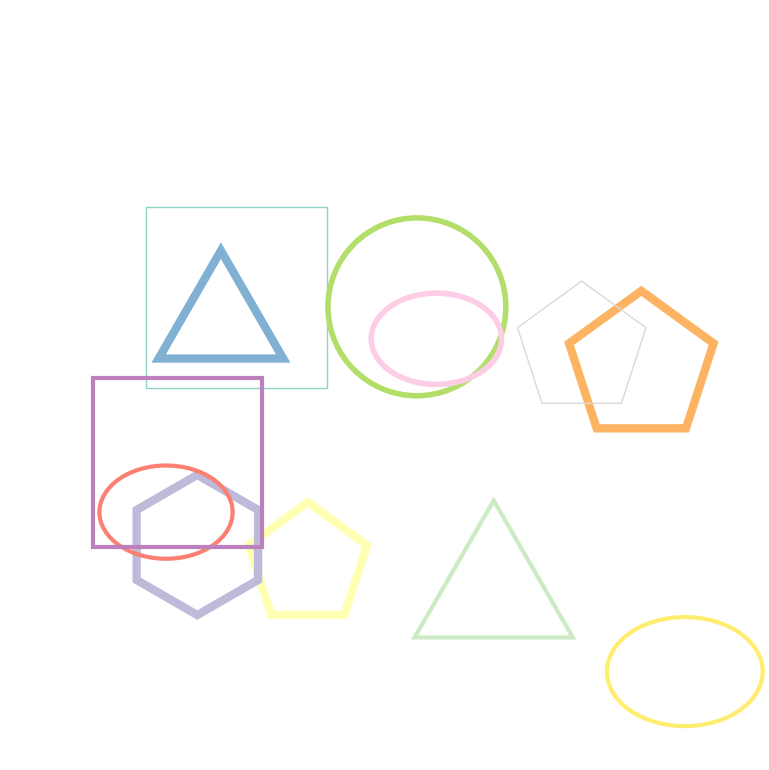[{"shape": "square", "thickness": 0.5, "radius": 0.59, "center": [0.307, 0.614]}, {"shape": "pentagon", "thickness": 3, "radius": 0.4, "center": [0.4, 0.267]}, {"shape": "hexagon", "thickness": 3, "radius": 0.46, "center": [0.256, 0.292]}, {"shape": "oval", "thickness": 1.5, "radius": 0.43, "center": [0.216, 0.335]}, {"shape": "triangle", "thickness": 3, "radius": 0.47, "center": [0.287, 0.581]}, {"shape": "pentagon", "thickness": 3, "radius": 0.49, "center": [0.833, 0.524]}, {"shape": "circle", "thickness": 2, "radius": 0.58, "center": [0.541, 0.602]}, {"shape": "oval", "thickness": 2, "radius": 0.42, "center": [0.567, 0.56]}, {"shape": "pentagon", "thickness": 0.5, "radius": 0.44, "center": [0.755, 0.547]}, {"shape": "square", "thickness": 1.5, "radius": 0.55, "center": [0.231, 0.4]}, {"shape": "triangle", "thickness": 1.5, "radius": 0.59, "center": [0.641, 0.231]}, {"shape": "oval", "thickness": 1.5, "radius": 0.51, "center": [0.889, 0.128]}]